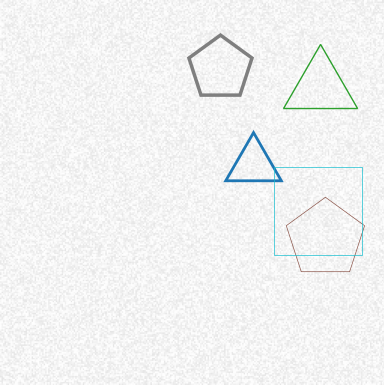[{"shape": "triangle", "thickness": 2, "radius": 0.42, "center": [0.659, 0.572]}, {"shape": "triangle", "thickness": 1, "radius": 0.56, "center": [0.833, 0.774]}, {"shape": "pentagon", "thickness": 0.5, "radius": 0.53, "center": [0.845, 0.381]}, {"shape": "pentagon", "thickness": 2.5, "radius": 0.43, "center": [0.573, 0.823]}, {"shape": "square", "thickness": 0.5, "radius": 0.57, "center": [0.825, 0.452]}]